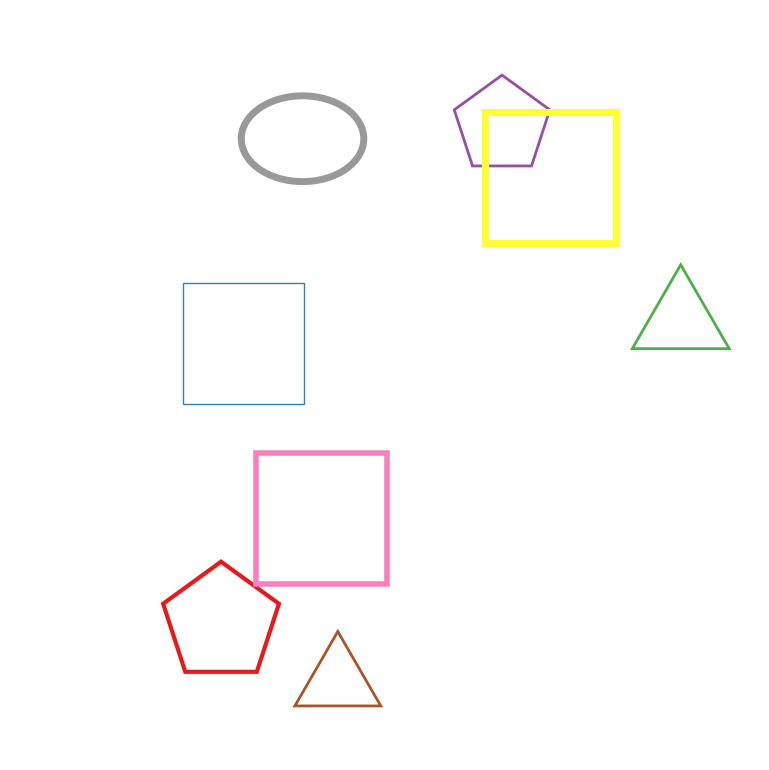[{"shape": "pentagon", "thickness": 1.5, "radius": 0.4, "center": [0.287, 0.191]}, {"shape": "square", "thickness": 0.5, "radius": 0.39, "center": [0.317, 0.554]}, {"shape": "triangle", "thickness": 1, "radius": 0.36, "center": [0.884, 0.584]}, {"shape": "pentagon", "thickness": 1, "radius": 0.33, "center": [0.652, 0.837]}, {"shape": "square", "thickness": 2.5, "radius": 0.43, "center": [0.715, 0.769]}, {"shape": "triangle", "thickness": 1, "radius": 0.32, "center": [0.439, 0.115]}, {"shape": "square", "thickness": 2, "radius": 0.43, "center": [0.418, 0.326]}, {"shape": "oval", "thickness": 2.5, "radius": 0.4, "center": [0.393, 0.82]}]